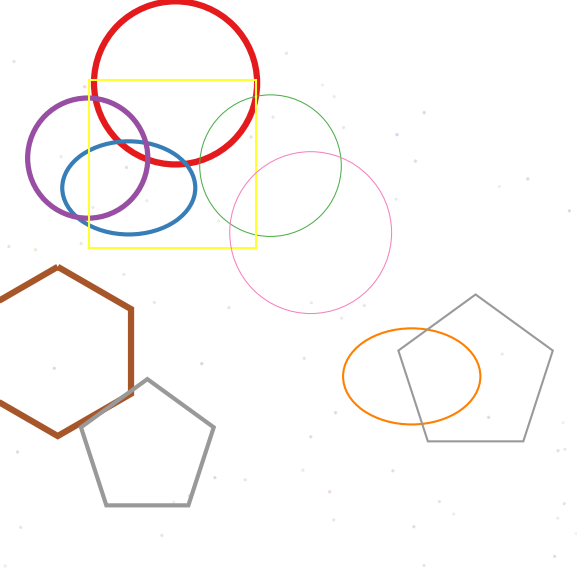[{"shape": "circle", "thickness": 3, "radius": 0.71, "center": [0.304, 0.856]}, {"shape": "oval", "thickness": 2, "radius": 0.58, "center": [0.223, 0.674]}, {"shape": "circle", "thickness": 0.5, "radius": 0.61, "center": [0.468, 0.712]}, {"shape": "circle", "thickness": 2.5, "radius": 0.52, "center": [0.152, 0.725]}, {"shape": "oval", "thickness": 1, "radius": 0.59, "center": [0.713, 0.347]}, {"shape": "square", "thickness": 1, "radius": 0.73, "center": [0.299, 0.715]}, {"shape": "hexagon", "thickness": 3, "radius": 0.73, "center": [0.1, 0.391]}, {"shape": "circle", "thickness": 0.5, "radius": 0.7, "center": [0.538, 0.596]}, {"shape": "pentagon", "thickness": 1, "radius": 0.7, "center": [0.824, 0.349]}, {"shape": "pentagon", "thickness": 2, "radius": 0.6, "center": [0.255, 0.222]}]